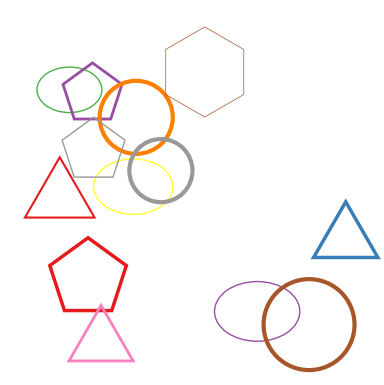[{"shape": "triangle", "thickness": 1.5, "radius": 0.52, "center": [0.155, 0.487]}, {"shape": "pentagon", "thickness": 2.5, "radius": 0.52, "center": [0.229, 0.278]}, {"shape": "triangle", "thickness": 2.5, "radius": 0.48, "center": [0.898, 0.379]}, {"shape": "oval", "thickness": 1, "radius": 0.42, "center": [0.18, 0.767]}, {"shape": "oval", "thickness": 1, "radius": 0.55, "center": [0.668, 0.191]}, {"shape": "pentagon", "thickness": 2, "radius": 0.4, "center": [0.24, 0.756]}, {"shape": "circle", "thickness": 3, "radius": 0.47, "center": [0.354, 0.695]}, {"shape": "oval", "thickness": 1, "radius": 0.51, "center": [0.346, 0.515]}, {"shape": "circle", "thickness": 3, "radius": 0.59, "center": [0.803, 0.157]}, {"shape": "hexagon", "thickness": 0.5, "radius": 0.59, "center": [0.532, 0.813]}, {"shape": "triangle", "thickness": 2, "radius": 0.48, "center": [0.263, 0.111]}, {"shape": "circle", "thickness": 3, "radius": 0.41, "center": [0.418, 0.557]}, {"shape": "pentagon", "thickness": 1, "radius": 0.43, "center": [0.243, 0.609]}]